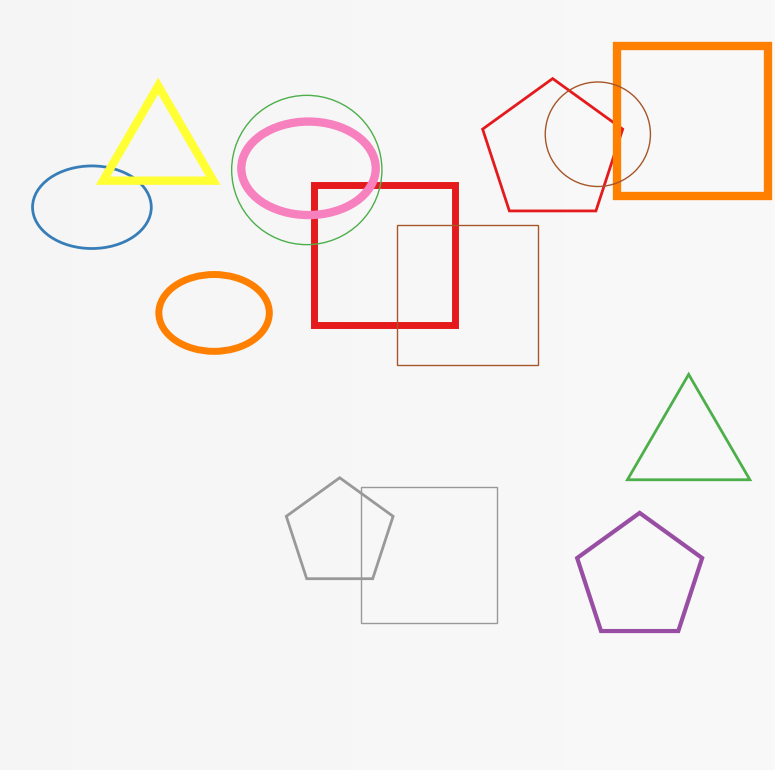[{"shape": "square", "thickness": 2.5, "radius": 0.46, "center": [0.496, 0.669]}, {"shape": "pentagon", "thickness": 1, "radius": 0.48, "center": [0.713, 0.803]}, {"shape": "oval", "thickness": 1, "radius": 0.38, "center": [0.119, 0.731]}, {"shape": "triangle", "thickness": 1, "radius": 0.46, "center": [0.889, 0.423]}, {"shape": "circle", "thickness": 0.5, "radius": 0.48, "center": [0.396, 0.779]}, {"shape": "pentagon", "thickness": 1.5, "radius": 0.42, "center": [0.825, 0.249]}, {"shape": "square", "thickness": 3, "radius": 0.49, "center": [0.894, 0.843]}, {"shape": "oval", "thickness": 2.5, "radius": 0.36, "center": [0.276, 0.594]}, {"shape": "triangle", "thickness": 3, "radius": 0.41, "center": [0.204, 0.806]}, {"shape": "square", "thickness": 0.5, "radius": 0.45, "center": [0.603, 0.617]}, {"shape": "circle", "thickness": 0.5, "radius": 0.34, "center": [0.771, 0.826]}, {"shape": "oval", "thickness": 3, "radius": 0.43, "center": [0.398, 0.781]}, {"shape": "pentagon", "thickness": 1, "radius": 0.36, "center": [0.438, 0.307]}, {"shape": "square", "thickness": 0.5, "radius": 0.44, "center": [0.554, 0.279]}]